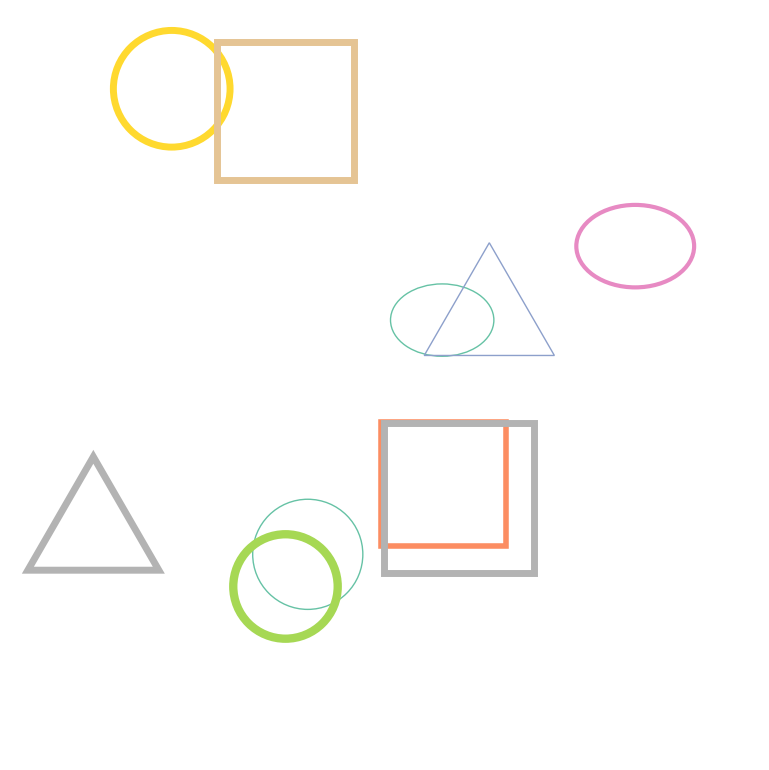[{"shape": "oval", "thickness": 0.5, "radius": 0.34, "center": [0.574, 0.584]}, {"shape": "circle", "thickness": 0.5, "radius": 0.36, "center": [0.4, 0.28]}, {"shape": "square", "thickness": 2, "radius": 0.4, "center": [0.576, 0.372]}, {"shape": "triangle", "thickness": 0.5, "radius": 0.49, "center": [0.635, 0.587]}, {"shape": "oval", "thickness": 1.5, "radius": 0.38, "center": [0.825, 0.68]}, {"shape": "circle", "thickness": 3, "radius": 0.34, "center": [0.371, 0.238]}, {"shape": "circle", "thickness": 2.5, "radius": 0.38, "center": [0.223, 0.885]}, {"shape": "square", "thickness": 2.5, "radius": 0.45, "center": [0.37, 0.856]}, {"shape": "triangle", "thickness": 2.5, "radius": 0.49, "center": [0.121, 0.309]}, {"shape": "square", "thickness": 2.5, "radius": 0.49, "center": [0.596, 0.353]}]